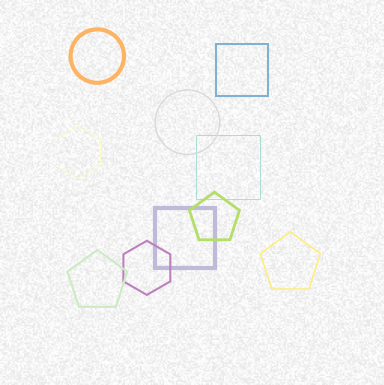[{"shape": "square", "thickness": 0.5, "radius": 0.42, "center": [0.593, 0.566]}, {"shape": "hexagon", "thickness": 0.5, "radius": 0.34, "center": [0.203, 0.604]}, {"shape": "square", "thickness": 3, "radius": 0.39, "center": [0.48, 0.382]}, {"shape": "square", "thickness": 1.5, "radius": 0.34, "center": [0.628, 0.818]}, {"shape": "circle", "thickness": 3, "radius": 0.35, "center": [0.253, 0.854]}, {"shape": "pentagon", "thickness": 2, "radius": 0.34, "center": [0.557, 0.433]}, {"shape": "circle", "thickness": 1, "radius": 0.42, "center": [0.487, 0.682]}, {"shape": "hexagon", "thickness": 1.5, "radius": 0.35, "center": [0.381, 0.304]}, {"shape": "pentagon", "thickness": 1.5, "radius": 0.41, "center": [0.253, 0.269]}, {"shape": "pentagon", "thickness": 1, "radius": 0.41, "center": [0.754, 0.316]}]